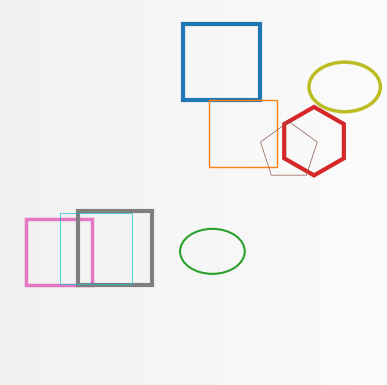[{"shape": "square", "thickness": 3, "radius": 0.49, "center": [0.571, 0.838]}, {"shape": "square", "thickness": 1, "radius": 0.44, "center": [0.627, 0.653]}, {"shape": "oval", "thickness": 1.5, "radius": 0.42, "center": [0.548, 0.347]}, {"shape": "hexagon", "thickness": 3, "radius": 0.44, "center": [0.81, 0.633]}, {"shape": "pentagon", "thickness": 0.5, "radius": 0.39, "center": [0.745, 0.607]}, {"shape": "square", "thickness": 2.5, "radius": 0.42, "center": [0.152, 0.346]}, {"shape": "square", "thickness": 3, "radius": 0.48, "center": [0.297, 0.355]}, {"shape": "oval", "thickness": 2.5, "radius": 0.46, "center": [0.889, 0.774]}, {"shape": "square", "thickness": 0.5, "radius": 0.46, "center": [0.248, 0.354]}]